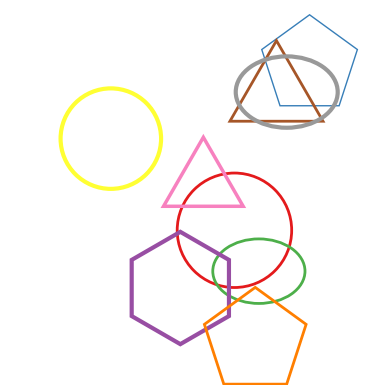[{"shape": "circle", "thickness": 2, "radius": 0.74, "center": [0.609, 0.402]}, {"shape": "pentagon", "thickness": 1, "radius": 0.65, "center": [0.804, 0.831]}, {"shape": "oval", "thickness": 2, "radius": 0.6, "center": [0.672, 0.296]}, {"shape": "hexagon", "thickness": 3, "radius": 0.73, "center": [0.468, 0.252]}, {"shape": "pentagon", "thickness": 2, "radius": 0.69, "center": [0.663, 0.115]}, {"shape": "circle", "thickness": 3, "radius": 0.65, "center": [0.288, 0.64]}, {"shape": "triangle", "thickness": 2, "radius": 0.7, "center": [0.718, 0.755]}, {"shape": "triangle", "thickness": 2.5, "radius": 0.6, "center": [0.528, 0.524]}, {"shape": "oval", "thickness": 3, "radius": 0.66, "center": [0.745, 0.761]}]